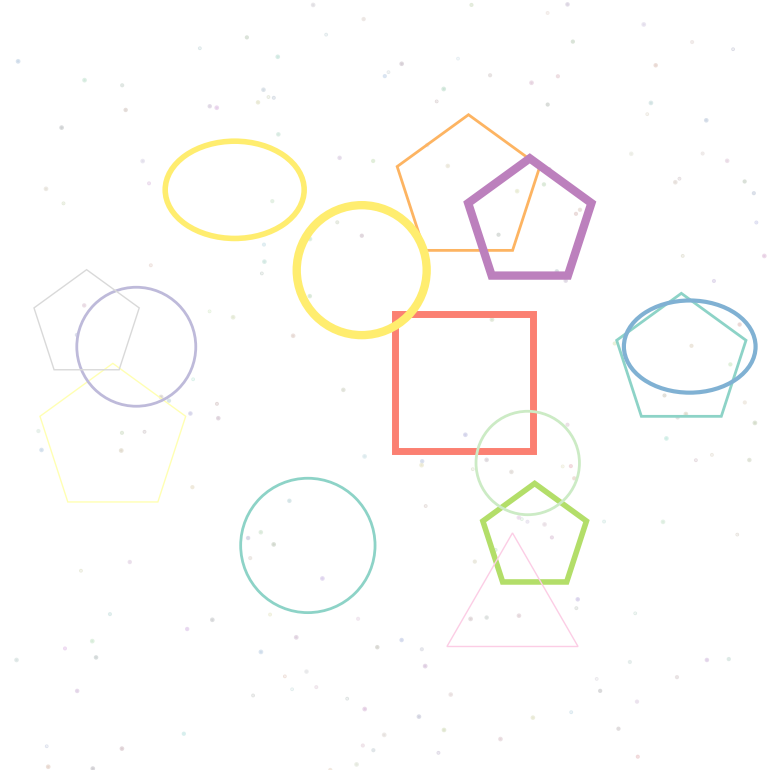[{"shape": "circle", "thickness": 1, "radius": 0.44, "center": [0.4, 0.292]}, {"shape": "pentagon", "thickness": 1, "radius": 0.44, "center": [0.885, 0.531]}, {"shape": "pentagon", "thickness": 0.5, "radius": 0.5, "center": [0.147, 0.429]}, {"shape": "circle", "thickness": 1, "radius": 0.39, "center": [0.177, 0.55]}, {"shape": "square", "thickness": 2.5, "radius": 0.45, "center": [0.603, 0.503]}, {"shape": "oval", "thickness": 1.5, "radius": 0.43, "center": [0.896, 0.55]}, {"shape": "pentagon", "thickness": 1, "radius": 0.49, "center": [0.608, 0.754]}, {"shape": "pentagon", "thickness": 2, "radius": 0.35, "center": [0.694, 0.301]}, {"shape": "triangle", "thickness": 0.5, "radius": 0.49, "center": [0.666, 0.21]}, {"shape": "pentagon", "thickness": 0.5, "radius": 0.36, "center": [0.112, 0.578]}, {"shape": "pentagon", "thickness": 3, "radius": 0.42, "center": [0.688, 0.71]}, {"shape": "circle", "thickness": 1, "radius": 0.34, "center": [0.685, 0.399]}, {"shape": "circle", "thickness": 3, "radius": 0.42, "center": [0.47, 0.649]}, {"shape": "oval", "thickness": 2, "radius": 0.45, "center": [0.305, 0.753]}]